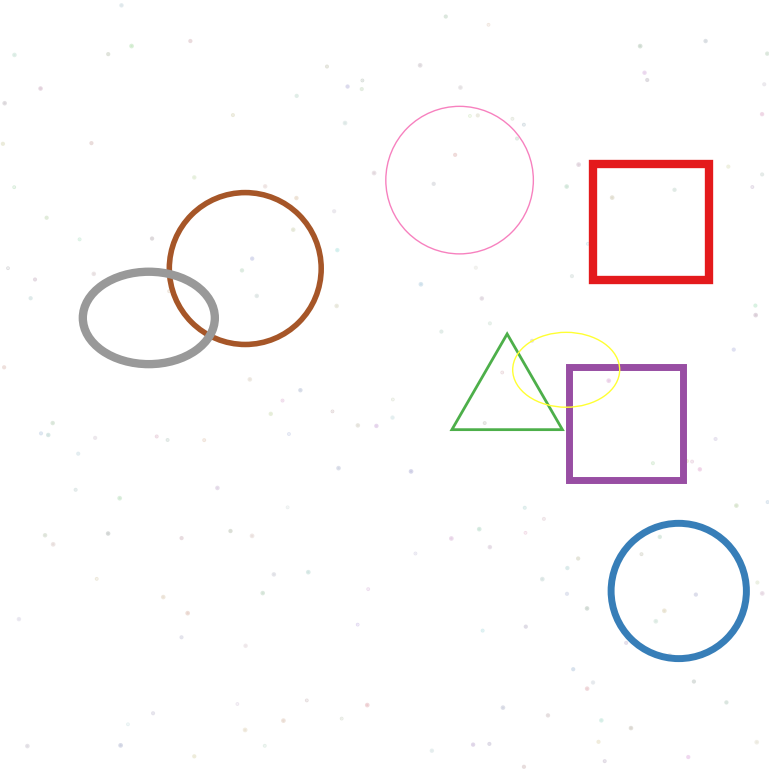[{"shape": "square", "thickness": 3, "radius": 0.38, "center": [0.846, 0.712]}, {"shape": "circle", "thickness": 2.5, "radius": 0.44, "center": [0.881, 0.233]}, {"shape": "triangle", "thickness": 1, "radius": 0.41, "center": [0.659, 0.483]}, {"shape": "square", "thickness": 2.5, "radius": 0.37, "center": [0.813, 0.45]}, {"shape": "oval", "thickness": 0.5, "radius": 0.35, "center": [0.735, 0.52]}, {"shape": "circle", "thickness": 2, "radius": 0.49, "center": [0.319, 0.651]}, {"shape": "circle", "thickness": 0.5, "radius": 0.48, "center": [0.597, 0.766]}, {"shape": "oval", "thickness": 3, "radius": 0.43, "center": [0.193, 0.587]}]